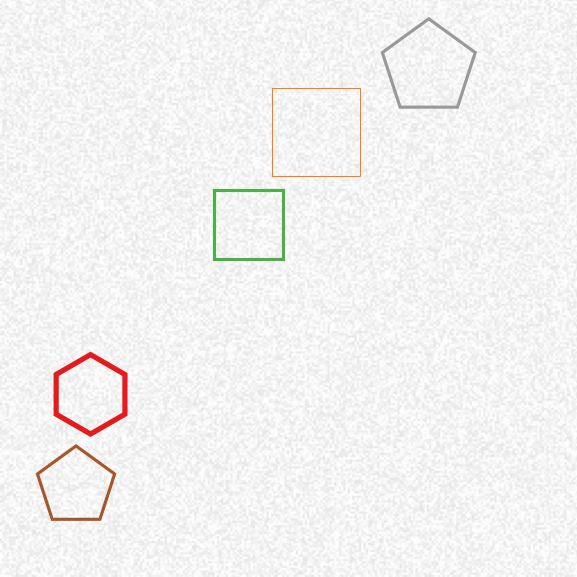[{"shape": "hexagon", "thickness": 2.5, "radius": 0.34, "center": [0.157, 0.316]}, {"shape": "square", "thickness": 1.5, "radius": 0.3, "center": [0.43, 0.611]}, {"shape": "square", "thickness": 0.5, "radius": 0.38, "center": [0.548, 0.771]}, {"shape": "pentagon", "thickness": 1.5, "radius": 0.35, "center": [0.132, 0.157]}, {"shape": "pentagon", "thickness": 1.5, "radius": 0.42, "center": [0.742, 0.882]}]